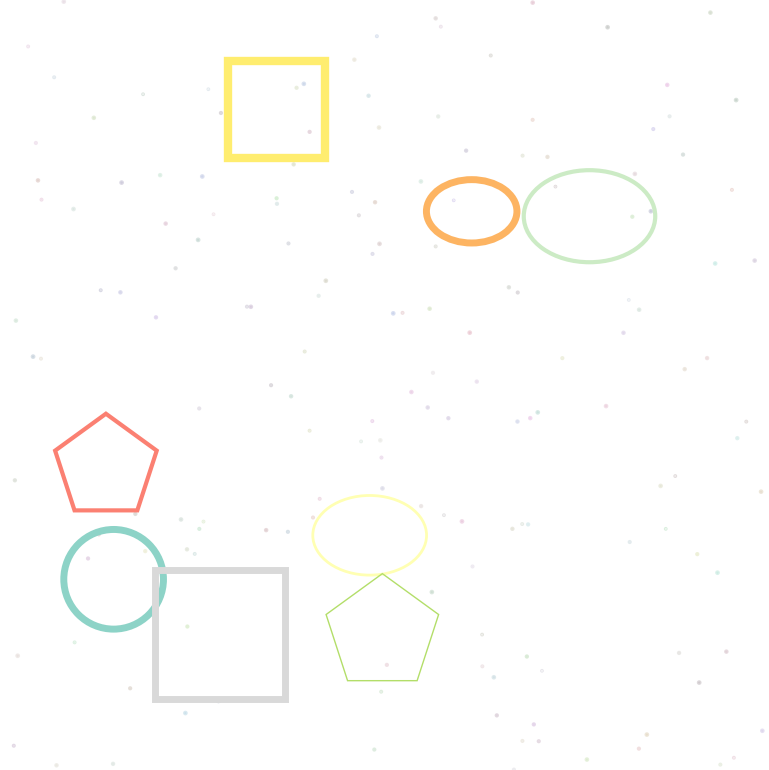[{"shape": "circle", "thickness": 2.5, "radius": 0.32, "center": [0.148, 0.248]}, {"shape": "oval", "thickness": 1, "radius": 0.37, "center": [0.48, 0.305]}, {"shape": "pentagon", "thickness": 1.5, "radius": 0.35, "center": [0.138, 0.393]}, {"shape": "oval", "thickness": 2.5, "radius": 0.29, "center": [0.613, 0.726]}, {"shape": "pentagon", "thickness": 0.5, "radius": 0.38, "center": [0.497, 0.178]}, {"shape": "square", "thickness": 2.5, "radius": 0.42, "center": [0.286, 0.176]}, {"shape": "oval", "thickness": 1.5, "radius": 0.43, "center": [0.766, 0.719]}, {"shape": "square", "thickness": 3, "radius": 0.32, "center": [0.359, 0.858]}]